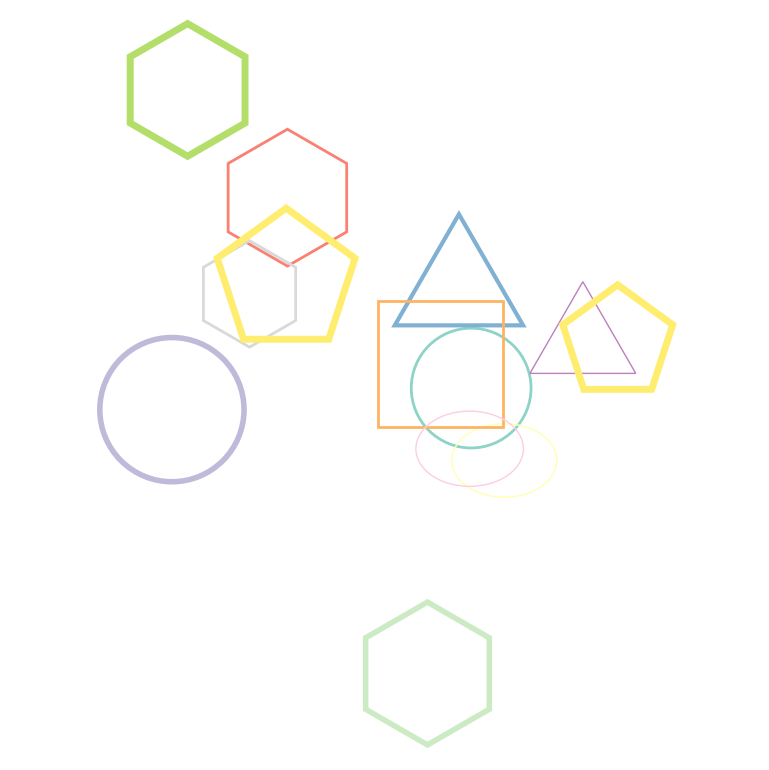[{"shape": "circle", "thickness": 1, "radius": 0.39, "center": [0.612, 0.496]}, {"shape": "oval", "thickness": 0.5, "radius": 0.34, "center": [0.655, 0.402]}, {"shape": "circle", "thickness": 2, "radius": 0.47, "center": [0.223, 0.468]}, {"shape": "hexagon", "thickness": 1, "radius": 0.44, "center": [0.373, 0.743]}, {"shape": "triangle", "thickness": 1.5, "radius": 0.48, "center": [0.596, 0.626]}, {"shape": "square", "thickness": 1, "radius": 0.41, "center": [0.572, 0.528]}, {"shape": "hexagon", "thickness": 2.5, "radius": 0.43, "center": [0.244, 0.883]}, {"shape": "oval", "thickness": 0.5, "radius": 0.35, "center": [0.61, 0.417]}, {"shape": "hexagon", "thickness": 1, "radius": 0.35, "center": [0.324, 0.618]}, {"shape": "triangle", "thickness": 0.5, "radius": 0.4, "center": [0.757, 0.555]}, {"shape": "hexagon", "thickness": 2, "radius": 0.46, "center": [0.555, 0.125]}, {"shape": "pentagon", "thickness": 2.5, "radius": 0.38, "center": [0.802, 0.555]}, {"shape": "pentagon", "thickness": 2.5, "radius": 0.47, "center": [0.372, 0.636]}]